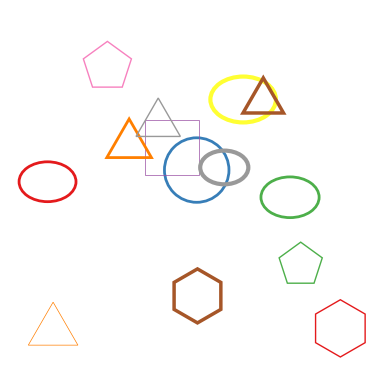[{"shape": "oval", "thickness": 2, "radius": 0.37, "center": [0.123, 0.528]}, {"shape": "hexagon", "thickness": 1, "radius": 0.37, "center": [0.884, 0.147]}, {"shape": "circle", "thickness": 2, "radius": 0.42, "center": [0.511, 0.558]}, {"shape": "pentagon", "thickness": 1, "radius": 0.29, "center": [0.781, 0.312]}, {"shape": "oval", "thickness": 2, "radius": 0.38, "center": [0.753, 0.488]}, {"shape": "square", "thickness": 0.5, "radius": 0.35, "center": [0.447, 0.616]}, {"shape": "triangle", "thickness": 0.5, "radius": 0.37, "center": [0.138, 0.141]}, {"shape": "triangle", "thickness": 2, "radius": 0.33, "center": [0.335, 0.624]}, {"shape": "oval", "thickness": 3, "radius": 0.43, "center": [0.632, 0.742]}, {"shape": "triangle", "thickness": 2.5, "radius": 0.3, "center": [0.684, 0.737]}, {"shape": "hexagon", "thickness": 2.5, "radius": 0.35, "center": [0.513, 0.231]}, {"shape": "pentagon", "thickness": 1, "radius": 0.33, "center": [0.279, 0.827]}, {"shape": "triangle", "thickness": 1, "radius": 0.33, "center": [0.411, 0.679]}, {"shape": "oval", "thickness": 3, "radius": 0.31, "center": [0.583, 0.565]}]